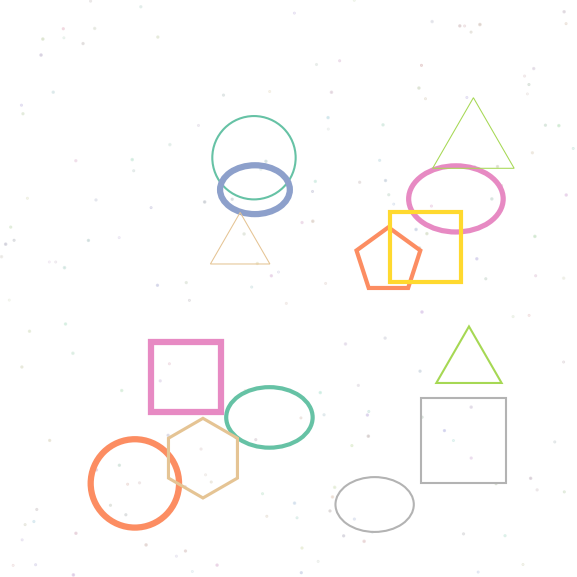[{"shape": "circle", "thickness": 1, "radius": 0.36, "center": [0.44, 0.726]}, {"shape": "oval", "thickness": 2, "radius": 0.37, "center": [0.467, 0.276]}, {"shape": "circle", "thickness": 3, "radius": 0.38, "center": [0.234, 0.162]}, {"shape": "pentagon", "thickness": 2, "radius": 0.29, "center": [0.673, 0.547]}, {"shape": "oval", "thickness": 3, "radius": 0.3, "center": [0.441, 0.671]}, {"shape": "square", "thickness": 3, "radius": 0.3, "center": [0.321, 0.346]}, {"shape": "oval", "thickness": 2.5, "radius": 0.41, "center": [0.789, 0.655]}, {"shape": "triangle", "thickness": 0.5, "radius": 0.41, "center": [0.82, 0.748]}, {"shape": "triangle", "thickness": 1, "radius": 0.33, "center": [0.812, 0.369]}, {"shape": "square", "thickness": 2, "radius": 0.3, "center": [0.737, 0.572]}, {"shape": "hexagon", "thickness": 1.5, "radius": 0.34, "center": [0.351, 0.206]}, {"shape": "triangle", "thickness": 0.5, "radius": 0.3, "center": [0.416, 0.572]}, {"shape": "oval", "thickness": 1, "radius": 0.34, "center": [0.649, 0.126]}, {"shape": "square", "thickness": 1, "radius": 0.37, "center": [0.803, 0.237]}]